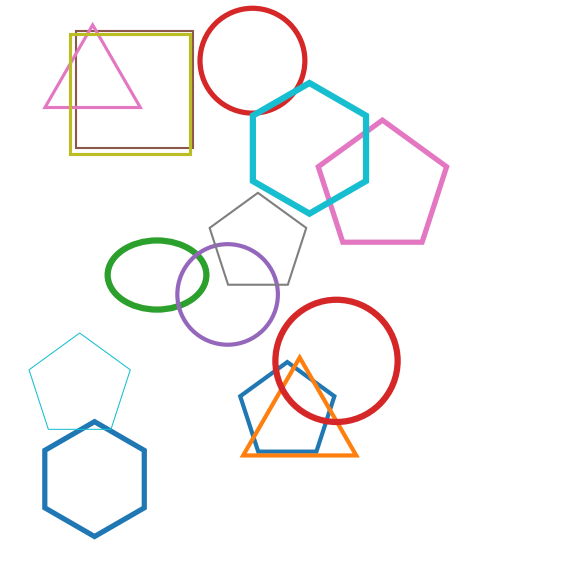[{"shape": "pentagon", "thickness": 2, "radius": 0.43, "center": [0.498, 0.286]}, {"shape": "hexagon", "thickness": 2.5, "radius": 0.5, "center": [0.164, 0.17]}, {"shape": "triangle", "thickness": 2, "radius": 0.57, "center": [0.519, 0.267]}, {"shape": "oval", "thickness": 3, "radius": 0.43, "center": [0.272, 0.523]}, {"shape": "circle", "thickness": 3, "radius": 0.53, "center": [0.583, 0.374]}, {"shape": "circle", "thickness": 2.5, "radius": 0.45, "center": [0.437, 0.894]}, {"shape": "circle", "thickness": 2, "radius": 0.44, "center": [0.394, 0.489]}, {"shape": "square", "thickness": 1, "radius": 0.51, "center": [0.233, 0.844]}, {"shape": "pentagon", "thickness": 2.5, "radius": 0.58, "center": [0.662, 0.674]}, {"shape": "triangle", "thickness": 1.5, "radius": 0.48, "center": [0.16, 0.861]}, {"shape": "pentagon", "thickness": 1, "radius": 0.44, "center": [0.447, 0.577]}, {"shape": "square", "thickness": 1.5, "radius": 0.52, "center": [0.225, 0.836]}, {"shape": "pentagon", "thickness": 0.5, "radius": 0.46, "center": [0.138, 0.33]}, {"shape": "hexagon", "thickness": 3, "radius": 0.57, "center": [0.536, 0.742]}]